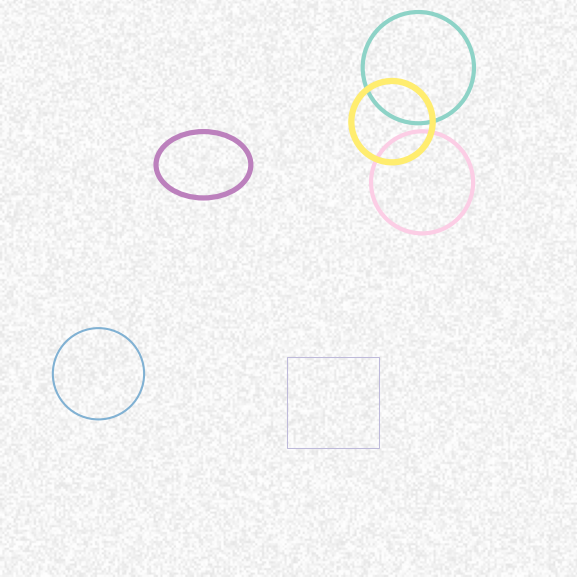[{"shape": "circle", "thickness": 2, "radius": 0.48, "center": [0.724, 0.882]}, {"shape": "square", "thickness": 0.5, "radius": 0.39, "center": [0.577, 0.303]}, {"shape": "circle", "thickness": 1, "radius": 0.4, "center": [0.171, 0.352]}, {"shape": "circle", "thickness": 2, "radius": 0.44, "center": [0.731, 0.683]}, {"shape": "oval", "thickness": 2.5, "radius": 0.41, "center": [0.352, 0.714]}, {"shape": "circle", "thickness": 3, "radius": 0.35, "center": [0.679, 0.788]}]